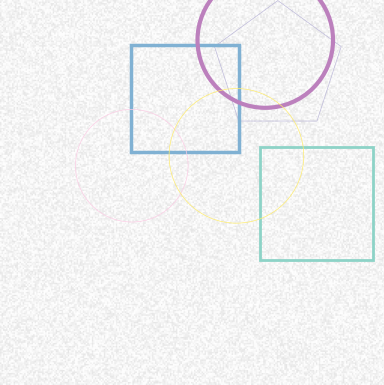[{"shape": "square", "thickness": 2, "radius": 0.73, "center": [0.823, 0.471]}, {"shape": "pentagon", "thickness": 0.5, "radius": 0.86, "center": [0.722, 0.826]}, {"shape": "square", "thickness": 2.5, "radius": 0.7, "center": [0.48, 0.745]}, {"shape": "circle", "thickness": 0.5, "radius": 0.73, "center": [0.342, 0.57]}, {"shape": "circle", "thickness": 3, "radius": 0.88, "center": [0.689, 0.896]}, {"shape": "circle", "thickness": 0.5, "radius": 0.87, "center": [0.614, 0.595]}]